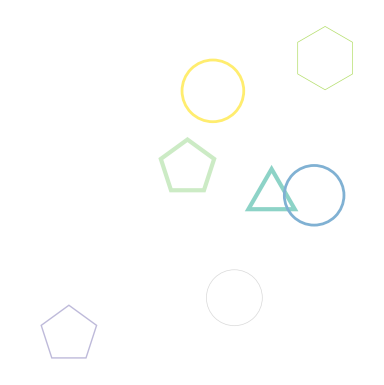[{"shape": "triangle", "thickness": 3, "radius": 0.35, "center": [0.705, 0.491]}, {"shape": "pentagon", "thickness": 1, "radius": 0.38, "center": [0.179, 0.132]}, {"shape": "circle", "thickness": 2, "radius": 0.39, "center": [0.816, 0.493]}, {"shape": "hexagon", "thickness": 0.5, "radius": 0.41, "center": [0.844, 0.849]}, {"shape": "circle", "thickness": 0.5, "radius": 0.36, "center": [0.609, 0.227]}, {"shape": "pentagon", "thickness": 3, "radius": 0.36, "center": [0.487, 0.565]}, {"shape": "circle", "thickness": 2, "radius": 0.4, "center": [0.553, 0.764]}]